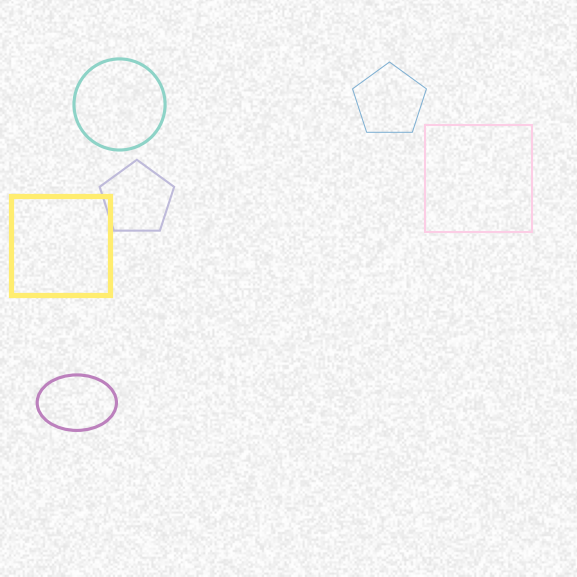[{"shape": "circle", "thickness": 1.5, "radius": 0.39, "center": [0.207, 0.818]}, {"shape": "pentagon", "thickness": 1, "radius": 0.34, "center": [0.237, 0.655]}, {"shape": "pentagon", "thickness": 0.5, "radius": 0.34, "center": [0.674, 0.824]}, {"shape": "square", "thickness": 1, "radius": 0.46, "center": [0.829, 0.69]}, {"shape": "oval", "thickness": 1.5, "radius": 0.34, "center": [0.133, 0.302]}, {"shape": "square", "thickness": 2.5, "radius": 0.43, "center": [0.104, 0.574]}]